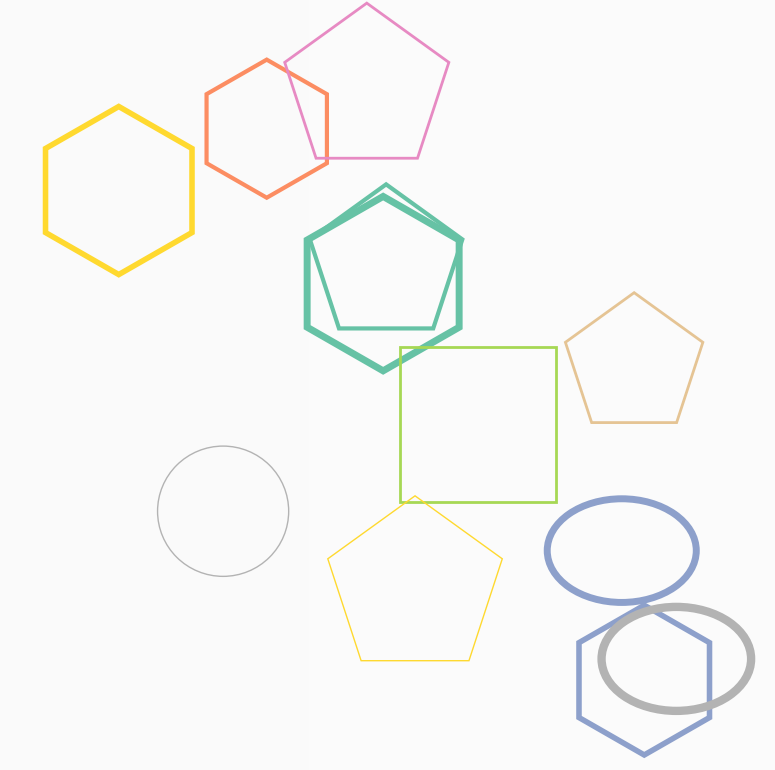[{"shape": "pentagon", "thickness": 1.5, "radius": 0.52, "center": [0.498, 0.657]}, {"shape": "hexagon", "thickness": 2.5, "radius": 0.57, "center": [0.494, 0.632]}, {"shape": "hexagon", "thickness": 1.5, "radius": 0.45, "center": [0.344, 0.833]}, {"shape": "hexagon", "thickness": 2, "radius": 0.49, "center": [0.831, 0.117]}, {"shape": "oval", "thickness": 2.5, "radius": 0.48, "center": [0.802, 0.285]}, {"shape": "pentagon", "thickness": 1, "radius": 0.56, "center": [0.473, 0.885]}, {"shape": "square", "thickness": 1, "radius": 0.5, "center": [0.617, 0.448]}, {"shape": "hexagon", "thickness": 2, "radius": 0.55, "center": [0.153, 0.753]}, {"shape": "pentagon", "thickness": 0.5, "radius": 0.59, "center": [0.536, 0.238]}, {"shape": "pentagon", "thickness": 1, "radius": 0.47, "center": [0.818, 0.527]}, {"shape": "oval", "thickness": 3, "radius": 0.48, "center": [0.873, 0.144]}, {"shape": "circle", "thickness": 0.5, "radius": 0.42, "center": [0.288, 0.336]}]